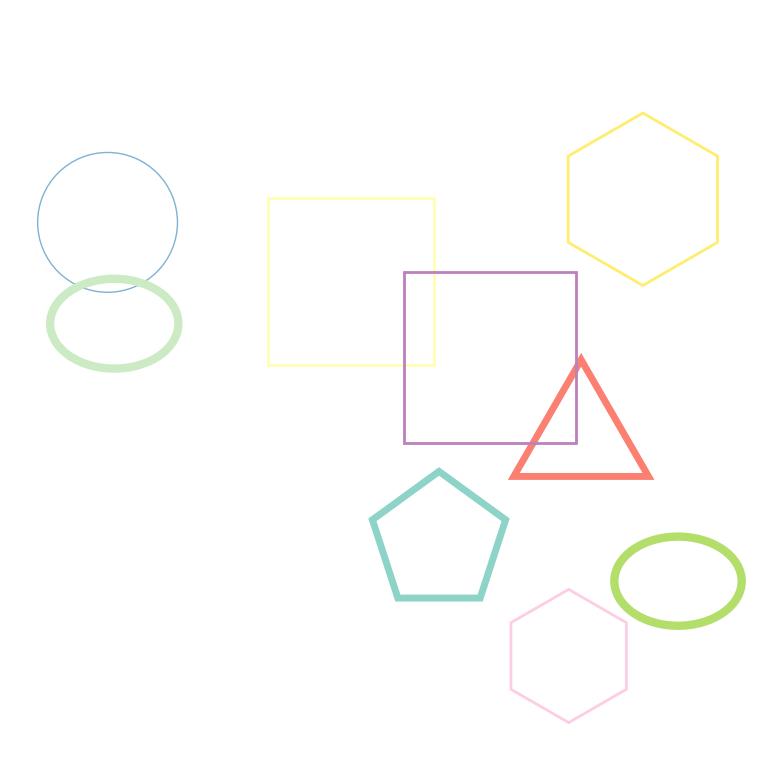[{"shape": "pentagon", "thickness": 2.5, "radius": 0.45, "center": [0.57, 0.297]}, {"shape": "square", "thickness": 1, "radius": 0.54, "center": [0.456, 0.635]}, {"shape": "triangle", "thickness": 2.5, "radius": 0.5, "center": [0.755, 0.432]}, {"shape": "circle", "thickness": 0.5, "radius": 0.45, "center": [0.14, 0.711]}, {"shape": "oval", "thickness": 3, "radius": 0.41, "center": [0.881, 0.245]}, {"shape": "hexagon", "thickness": 1, "radius": 0.43, "center": [0.739, 0.148]}, {"shape": "square", "thickness": 1, "radius": 0.56, "center": [0.636, 0.535]}, {"shape": "oval", "thickness": 3, "radius": 0.42, "center": [0.148, 0.58]}, {"shape": "hexagon", "thickness": 1, "radius": 0.56, "center": [0.835, 0.741]}]